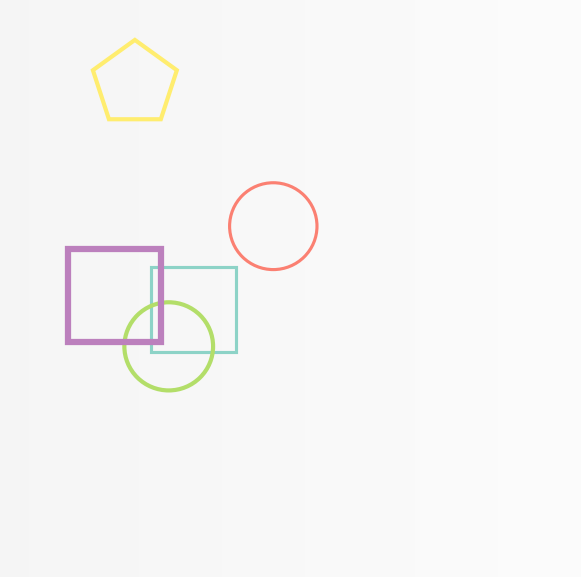[{"shape": "square", "thickness": 1.5, "radius": 0.37, "center": [0.333, 0.463]}, {"shape": "circle", "thickness": 1.5, "radius": 0.38, "center": [0.47, 0.607]}, {"shape": "circle", "thickness": 2, "radius": 0.38, "center": [0.29, 0.399]}, {"shape": "square", "thickness": 3, "radius": 0.4, "center": [0.196, 0.488]}, {"shape": "pentagon", "thickness": 2, "radius": 0.38, "center": [0.232, 0.854]}]